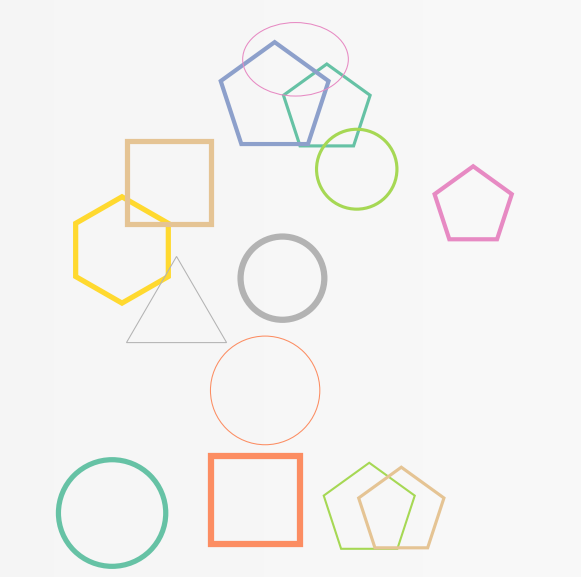[{"shape": "circle", "thickness": 2.5, "radius": 0.46, "center": [0.193, 0.111]}, {"shape": "pentagon", "thickness": 1.5, "radius": 0.39, "center": [0.562, 0.81]}, {"shape": "square", "thickness": 3, "radius": 0.38, "center": [0.44, 0.133]}, {"shape": "circle", "thickness": 0.5, "radius": 0.47, "center": [0.456, 0.323]}, {"shape": "pentagon", "thickness": 2, "radius": 0.49, "center": [0.473, 0.829]}, {"shape": "oval", "thickness": 0.5, "radius": 0.45, "center": [0.508, 0.896]}, {"shape": "pentagon", "thickness": 2, "radius": 0.35, "center": [0.814, 0.641]}, {"shape": "circle", "thickness": 1.5, "radius": 0.35, "center": [0.614, 0.706]}, {"shape": "pentagon", "thickness": 1, "radius": 0.41, "center": [0.635, 0.115]}, {"shape": "hexagon", "thickness": 2.5, "radius": 0.46, "center": [0.21, 0.566]}, {"shape": "square", "thickness": 2.5, "radius": 0.36, "center": [0.291, 0.683]}, {"shape": "pentagon", "thickness": 1.5, "radius": 0.39, "center": [0.69, 0.113]}, {"shape": "circle", "thickness": 3, "radius": 0.36, "center": [0.486, 0.517]}, {"shape": "triangle", "thickness": 0.5, "radius": 0.5, "center": [0.304, 0.456]}]